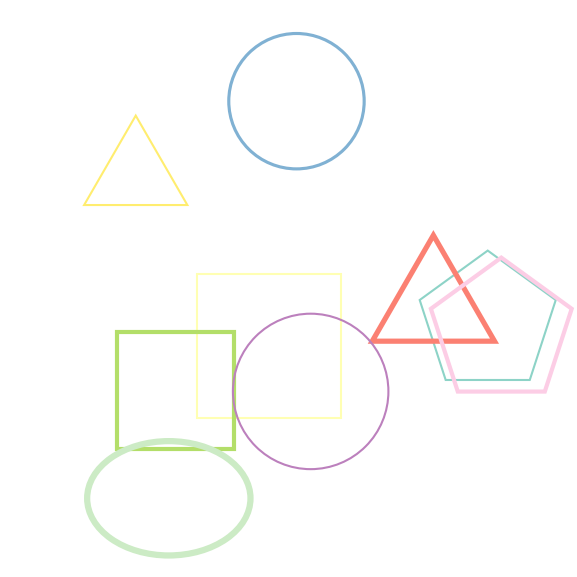[{"shape": "pentagon", "thickness": 1, "radius": 0.62, "center": [0.845, 0.441]}, {"shape": "square", "thickness": 1, "radius": 0.62, "center": [0.466, 0.401]}, {"shape": "triangle", "thickness": 2.5, "radius": 0.61, "center": [0.75, 0.469]}, {"shape": "circle", "thickness": 1.5, "radius": 0.59, "center": [0.513, 0.824]}, {"shape": "square", "thickness": 2, "radius": 0.51, "center": [0.303, 0.324]}, {"shape": "pentagon", "thickness": 2, "radius": 0.64, "center": [0.868, 0.425]}, {"shape": "circle", "thickness": 1, "radius": 0.67, "center": [0.538, 0.321]}, {"shape": "oval", "thickness": 3, "radius": 0.71, "center": [0.292, 0.136]}, {"shape": "triangle", "thickness": 1, "radius": 0.52, "center": [0.235, 0.696]}]